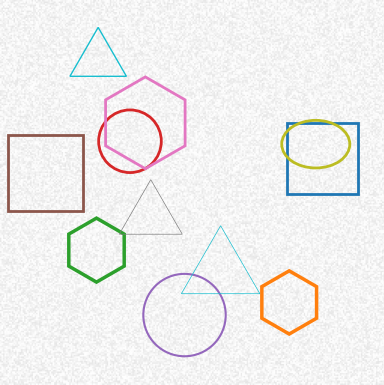[{"shape": "square", "thickness": 2, "radius": 0.47, "center": [0.837, 0.589]}, {"shape": "hexagon", "thickness": 2.5, "radius": 0.41, "center": [0.751, 0.214]}, {"shape": "hexagon", "thickness": 2.5, "radius": 0.42, "center": [0.251, 0.35]}, {"shape": "circle", "thickness": 2, "radius": 0.41, "center": [0.338, 0.633]}, {"shape": "circle", "thickness": 1.5, "radius": 0.54, "center": [0.479, 0.182]}, {"shape": "square", "thickness": 2, "radius": 0.49, "center": [0.118, 0.55]}, {"shape": "hexagon", "thickness": 2, "radius": 0.6, "center": [0.378, 0.681]}, {"shape": "triangle", "thickness": 0.5, "radius": 0.47, "center": [0.392, 0.439]}, {"shape": "oval", "thickness": 2, "radius": 0.44, "center": [0.82, 0.626]}, {"shape": "triangle", "thickness": 0.5, "radius": 0.59, "center": [0.573, 0.296]}, {"shape": "triangle", "thickness": 1, "radius": 0.42, "center": [0.255, 0.844]}]